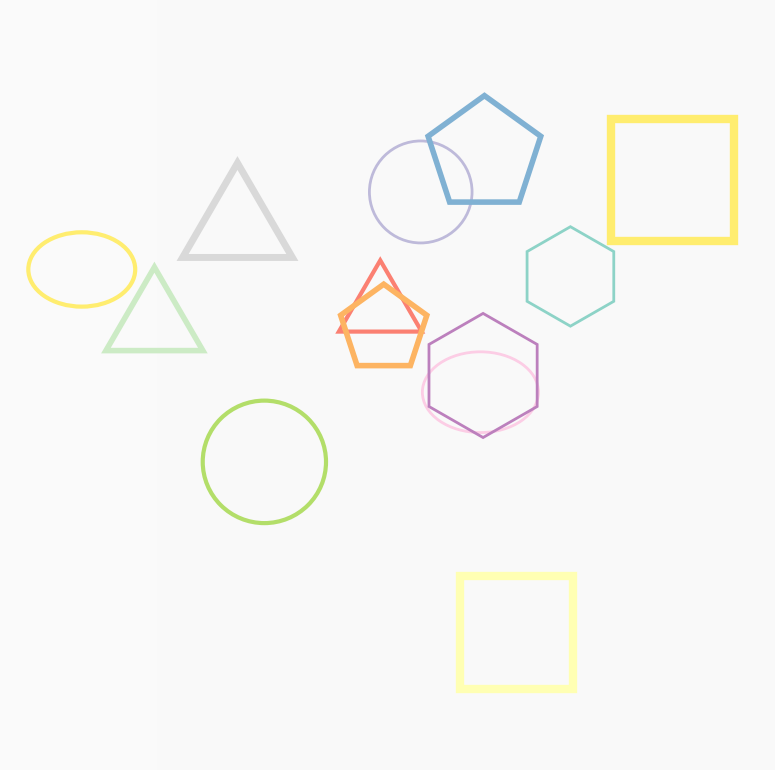[{"shape": "hexagon", "thickness": 1, "radius": 0.32, "center": [0.736, 0.641]}, {"shape": "square", "thickness": 3, "radius": 0.36, "center": [0.667, 0.178]}, {"shape": "circle", "thickness": 1, "radius": 0.33, "center": [0.543, 0.751]}, {"shape": "triangle", "thickness": 1.5, "radius": 0.31, "center": [0.491, 0.6]}, {"shape": "pentagon", "thickness": 2, "radius": 0.38, "center": [0.625, 0.799]}, {"shape": "pentagon", "thickness": 2, "radius": 0.29, "center": [0.495, 0.572]}, {"shape": "circle", "thickness": 1.5, "radius": 0.4, "center": [0.341, 0.4]}, {"shape": "oval", "thickness": 1, "radius": 0.37, "center": [0.62, 0.491]}, {"shape": "triangle", "thickness": 2.5, "radius": 0.41, "center": [0.306, 0.707]}, {"shape": "hexagon", "thickness": 1, "radius": 0.4, "center": [0.623, 0.512]}, {"shape": "triangle", "thickness": 2, "radius": 0.36, "center": [0.199, 0.581]}, {"shape": "oval", "thickness": 1.5, "radius": 0.34, "center": [0.106, 0.65]}, {"shape": "square", "thickness": 3, "radius": 0.4, "center": [0.868, 0.766]}]